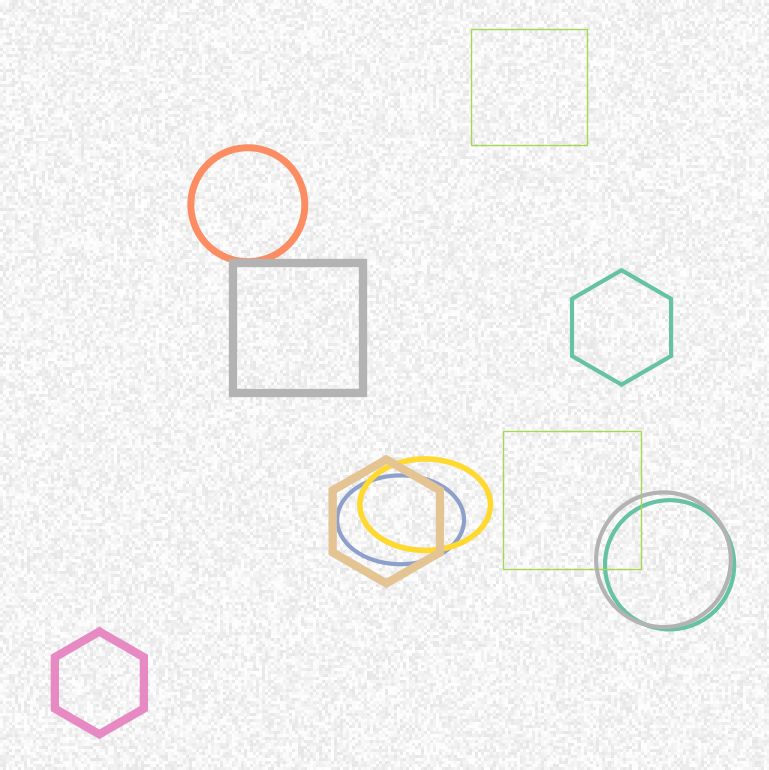[{"shape": "hexagon", "thickness": 1.5, "radius": 0.37, "center": [0.807, 0.575]}, {"shape": "circle", "thickness": 1.5, "radius": 0.42, "center": [0.87, 0.267]}, {"shape": "circle", "thickness": 2.5, "radius": 0.37, "center": [0.322, 0.734]}, {"shape": "oval", "thickness": 1.5, "radius": 0.41, "center": [0.52, 0.325]}, {"shape": "hexagon", "thickness": 3, "radius": 0.33, "center": [0.129, 0.113]}, {"shape": "square", "thickness": 0.5, "radius": 0.38, "center": [0.687, 0.887]}, {"shape": "square", "thickness": 0.5, "radius": 0.45, "center": [0.742, 0.35]}, {"shape": "oval", "thickness": 2, "radius": 0.42, "center": [0.552, 0.345]}, {"shape": "hexagon", "thickness": 3, "radius": 0.4, "center": [0.502, 0.323]}, {"shape": "square", "thickness": 3, "radius": 0.42, "center": [0.387, 0.574]}, {"shape": "circle", "thickness": 1.5, "radius": 0.44, "center": [0.862, 0.273]}]